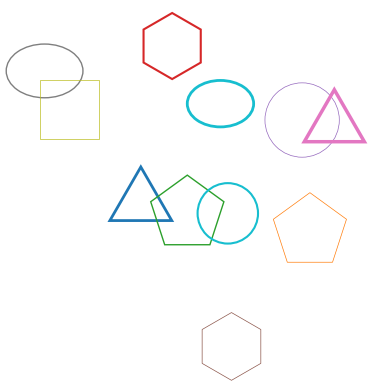[{"shape": "triangle", "thickness": 2, "radius": 0.46, "center": [0.366, 0.474]}, {"shape": "pentagon", "thickness": 0.5, "radius": 0.5, "center": [0.805, 0.4]}, {"shape": "pentagon", "thickness": 1, "radius": 0.5, "center": [0.486, 0.445]}, {"shape": "hexagon", "thickness": 1.5, "radius": 0.43, "center": [0.447, 0.88]}, {"shape": "circle", "thickness": 0.5, "radius": 0.48, "center": [0.785, 0.688]}, {"shape": "hexagon", "thickness": 0.5, "radius": 0.44, "center": [0.601, 0.1]}, {"shape": "triangle", "thickness": 2.5, "radius": 0.45, "center": [0.868, 0.677]}, {"shape": "oval", "thickness": 1, "radius": 0.5, "center": [0.116, 0.816]}, {"shape": "square", "thickness": 0.5, "radius": 0.38, "center": [0.18, 0.716]}, {"shape": "circle", "thickness": 1.5, "radius": 0.39, "center": [0.592, 0.446]}, {"shape": "oval", "thickness": 2, "radius": 0.43, "center": [0.573, 0.731]}]